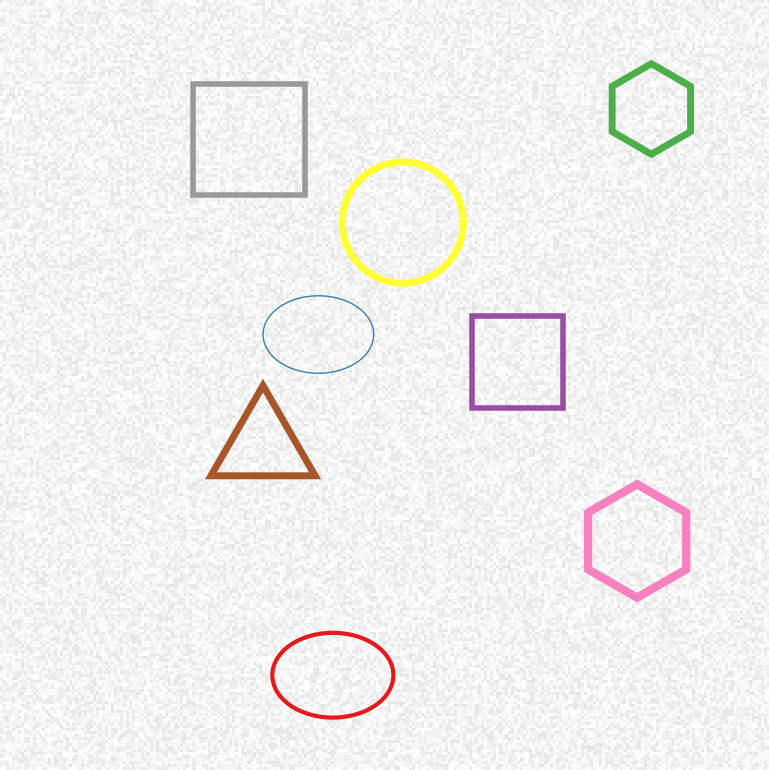[{"shape": "oval", "thickness": 1.5, "radius": 0.39, "center": [0.432, 0.123]}, {"shape": "oval", "thickness": 0.5, "radius": 0.36, "center": [0.413, 0.566]}, {"shape": "hexagon", "thickness": 2.5, "radius": 0.29, "center": [0.846, 0.858]}, {"shape": "square", "thickness": 2, "radius": 0.3, "center": [0.672, 0.53]}, {"shape": "circle", "thickness": 2.5, "radius": 0.39, "center": [0.523, 0.711]}, {"shape": "triangle", "thickness": 2.5, "radius": 0.39, "center": [0.342, 0.421]}, {"shape": "hexagon", "thickness": 3, "radius": 0.37, "center": [0.827, 0.297]}, {"shape": "square", "thickness": 2, "radius": 0.36, "center": [0.323, 0.819]}]